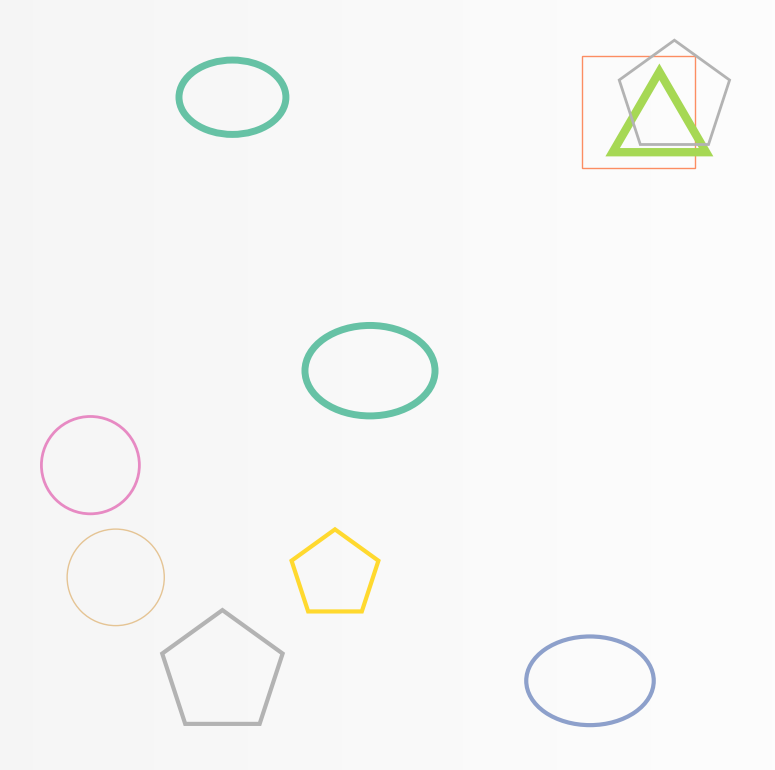[{"shape": "oval", "thickness": 2.5, "radius": 0.34, "center": [0.3, 0.874]}, {"shape": "oval", "thickness": 2.5, "radius": 0.42, "center": [0.477, 0.519]}, {"shape": "square", "thickness": 0.5, "radius": 0.36, "center": [0.824, 0.855]}, {"shape": "oval", "thickness": 1.5, "radius": 0.41, "center": [0.761, 0.116]}, {"shape": "circle", "thickness": 1, "radius": 0.32, "center": [0.117, 0.396]}, {"shape": "triangle", "thickness": 3, "radius": 0.35, "center": [0.851, 0.837]}, {"shape": "pentagon", "thickness": 1.5, "radius": 0.29, "center": [0.432, 0.254]}, {"shape": "circle", "thickness": 0.5, "radius": 0.31, "center": [0.149, 0.25]}, {"shape": "pentagon", "thickness": 1.5, "radius": 0.41, "center": [0.287, 0.126]}, {"shape": "pentagon", "thickness": 1, "radius": 0.37, "center": [0.87, 0.873]}]